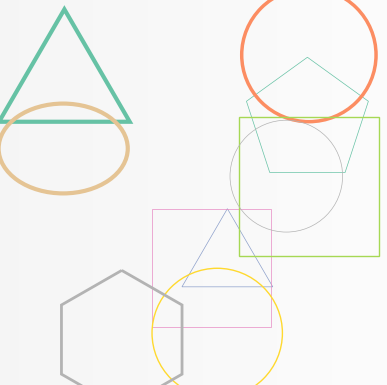[{"shape": "triangle", "thickness": 3, "radius": 0.97, "center": [0.166, 0.781]}, {"shape": "pentagon", "thickness": 0.5, "radius": 0.83, "center": [0.793, 0.686]}, {"shape": "circle", "thickness": 2.5, "radius": 0.87, "center": [0.797, 0.857]}, {"shape": "triangle", "thickness": 0.5, "radius": 0.68, "center": [0.587, 0.323]}, {"shape": "square", "thickness": 0.5, "radius": 0.77, "center": [0.545, 0.304]}, {"shape": "square", "thickness": 1, "radius": 0.9, "center": [0.797, 0.516]}, {"shape": "circle", "thickness": 1, "radius": 0.84, "center": [0.561, 0.135]}, {"shape": "oval", "thickness": 3, "radius": 0.83, "center": [0.163, 0.614]}, {"shape": "hexagon", "thickness": 2, "radius": 0.9, "center": [0.314, 0.118]}, {"shape": "circle", "thickness": 0.5, "radius": 0.73, "center": [0.739, 0.542]}]